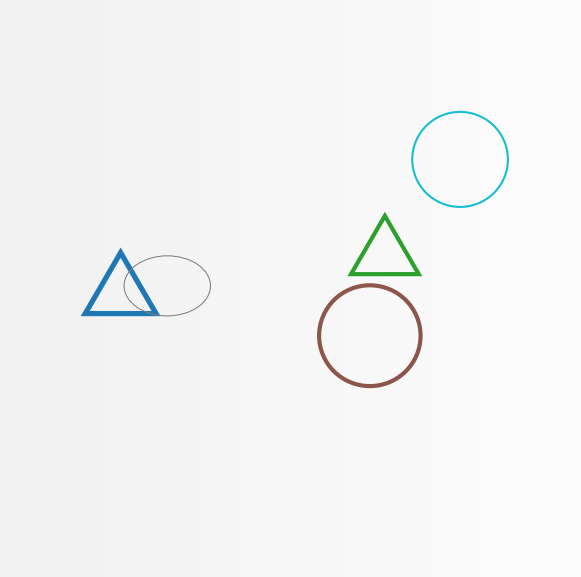[{"shape": "triangle", "thickness": 2.5, "radius": 0.35, "center": [0.208, 0.491]}, {"shape": "triangle", "thickness": 2, "radius": 0.34, "center": [0.662, 0.558]}, {"shape": "circle", "thickness": 2, "radius": 0.44, "center": [0.636, 0.418]}, {"shape": "oval", "thickness": 0.5, "radius": 0.37, "center": [0.288, 0.504]}, {"shape": "circle", "thickness": 1, "radius": 0.41, "center": [0.792, 0.723]}]